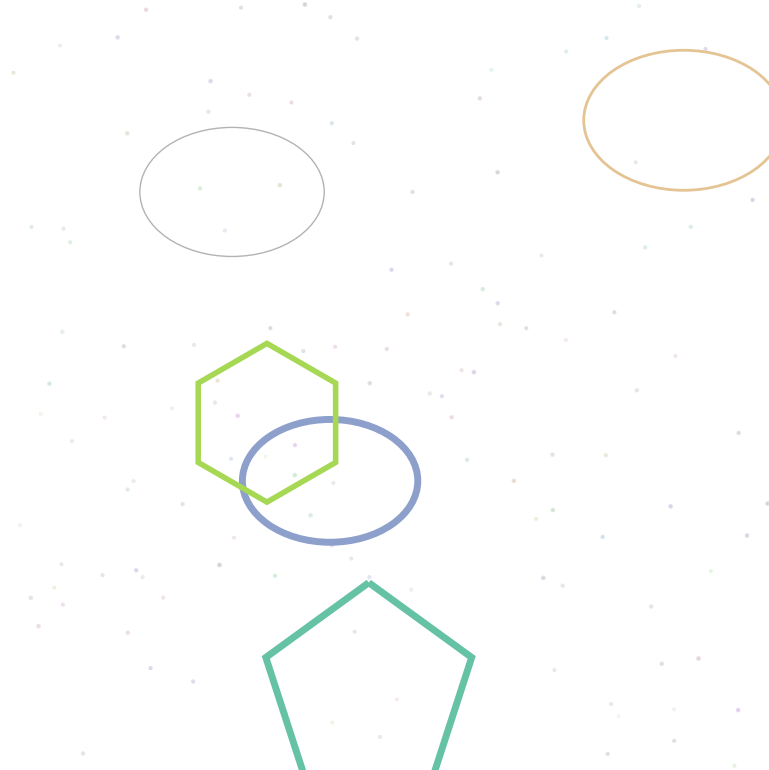[{"shape": "pentagon", "thickness": 2.5, "radius": 0.7, "center": [0.479, 0.103]}, {"shape": "oval", "thickness": 2.5, "radius": 0.57, "center": [0.429, 0.376]}, {"shape": "hexagon", "thickness": 2, "radius": 0.52, "center": [0.347, 0.451]}, {"shape": "oval", "thickness": 1, "radius": 0.65, "center": [0.888, 0.844]}, {"shape": "oval", "thickness": 0.5, "radius": 0.6, "center": [0.301, 0.751]}]